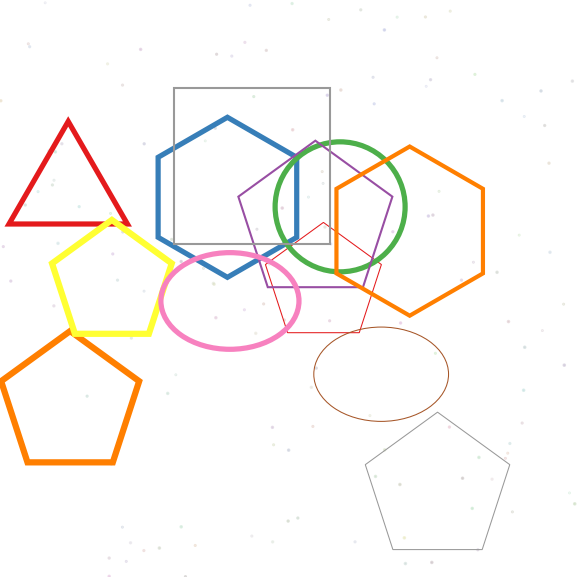[{"shape": "pentagon", "thickness": 0.5, "radius": 0.53, "center": [0.56, 0.508]}, {"shape": "triangle", "thickness": 2.5, "radius": 0.59, "center": [0.118, 0.67]}, {"shape": "hexagon", "thickness": 2.5, "radius": 0.69, "center": [0.394, 0.657]}, {"shape": "circle", "thickness": 2.5, "radius": 0.56, "center": [0.589, 0.641]}, {"shape": "pentagon", "thickness": 1, "radius": 0.7, "center": [0.546, 0.615]}, {"shape": "hexagon", "thickness": 2, "radius": 0.73, "center": [0.709, 0.599]}, {"shape": "pentagon", "thickness": 3, "radius": 0.63, "center": [0.121, 0.3]}, {"shape": "pentagon", "thickness": 3, "radius": 0.54, "center": [0.194, 0.509]}, {"shape": "oval", "thickness": 0.5, "radius": 0.58, "center": [0.66, 0.351]}, {"shape": "oval", "thickness": 2.5, "radius": 0.6, "center": [0.398, 0.478]}, {"shape": "square", "thickness": 1, "radius": 0.67, "center": [0.437, 0.711]}, {"shape": "pentagon", "thickness": 0.5, "radius": 0.66, "center": [0.758, 0.154]}]